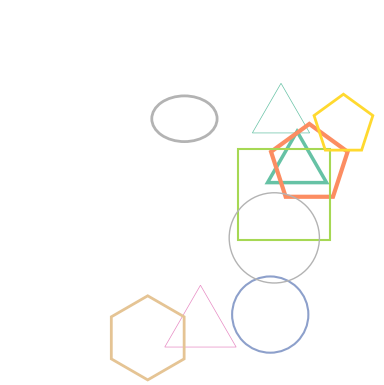[{"shape": "triangle", "thickness": 0.5, "radius": 0.43, "center": [0.73, 0.698]}, {"shape": "triangle", "thickness": 2.5, "radius": 0.44, "center": [0.772, 0.57]}, {"shape": "pentagon", "thickness": 3, "radius": 0.52, "center": [0.803, 0.574]}, {"shape": "circle", "thickness": 1.5, "radius": 0.5, "center": [0.702, 0.183]}, {"shape": "triangle", "thickness": 0.5, "radius": 0.54, "center": [0.521, 0.152]}, {"shape": "square", "thickness": 1.5, "radius": 0.6, "center": [0.737, 0.495]}, {"shape": "pentagon", "thickness": 2, "radius": 0.4, "center": [0.892, 0.675]}, {"shape": "hexagon", "thickness": 2, "radius": 0.55, "center": [0.384, 0.122]}, {"shape": "oval", "thickness": 2, "radius": 0.42, "center": [0.479, 0.692]}, {"shape": "circle", "thickness": 1, "radius": 0.59, "center": [0.712, 0.382]}]